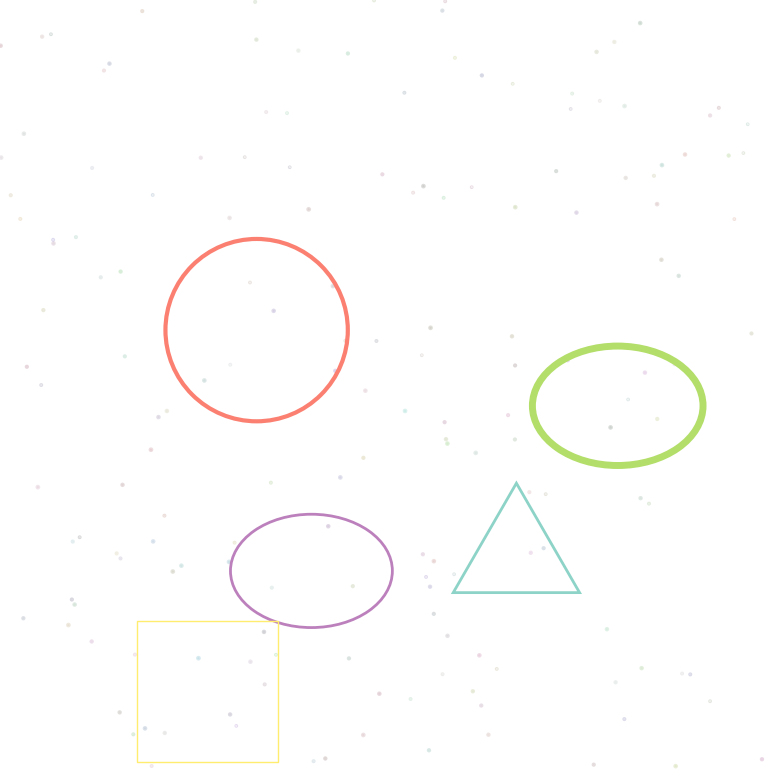[{"shape": "triangle", "thickness": 1, "radius": 0.47, "center": [0.671, 0.278]}, {"shape": "circle", "thickness": 1.5, "radius": 0.59, "center": [0.333, 0.571]}, {"shape": "oval", "thickness": 2.5, "radius": 0.55, "center": [0.802, 0.473]}, {"shape": "oval", "thickness": 1, "radius": 0.53, "center": [0.404, 0.259]}, {"shape": "square", "thickness": 0.5, "radius": 0.46, "center": [0.27, 0.102]}]